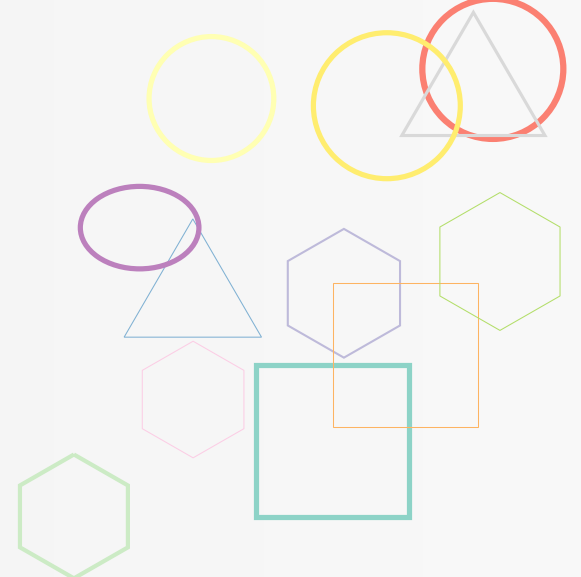[{"shape": "square", "thickness": 2.5, "radius": 0.66, "center": [0.572, 0.235]}, {"shape": "circle", "thickness": 2.5, "radius": 0.54, "center": [0.364, 0.829]}, {"shape": "hexagon", "thickness": 1, "radius": 0.56, "center": [0.592, 0.491]}, {"shape": "circle", "thickness": 3, "radius": 0.61, "center": [0.848, 0.88]}, {"shape": "triangle", "thickness": 0.5, "radius": 0.68, "center": [0.332, 0.484]}, {"shape": "square", "thickness": 0.5, "radius": 0.62, "center": [0.698, 0.384]}, {"shape": "hexagon", "thickness": 0.5, "radius": 0.6, "center": [0.86, 0.546]}, {"shape": "hexagon", "thickness": 0.5, "radius": 0.5, "center": [0.332, 0.307]}, {"shape": "triangle", "thickness": 1.5, "radius": 0.71, "center": [0.814, 0.836]}, {"shape": "oval", "thickness": 2.5, "radius": 0.51, "center": [0.24, 0.605]}, {"shape": "hexagon", "thickness": 2, "radius": 0.54, "center": [0.127, 0.105]}, {"shape": "circle", "thickness": 2.5, "radius": 0.63, "center": [0.666, 0.816]}]